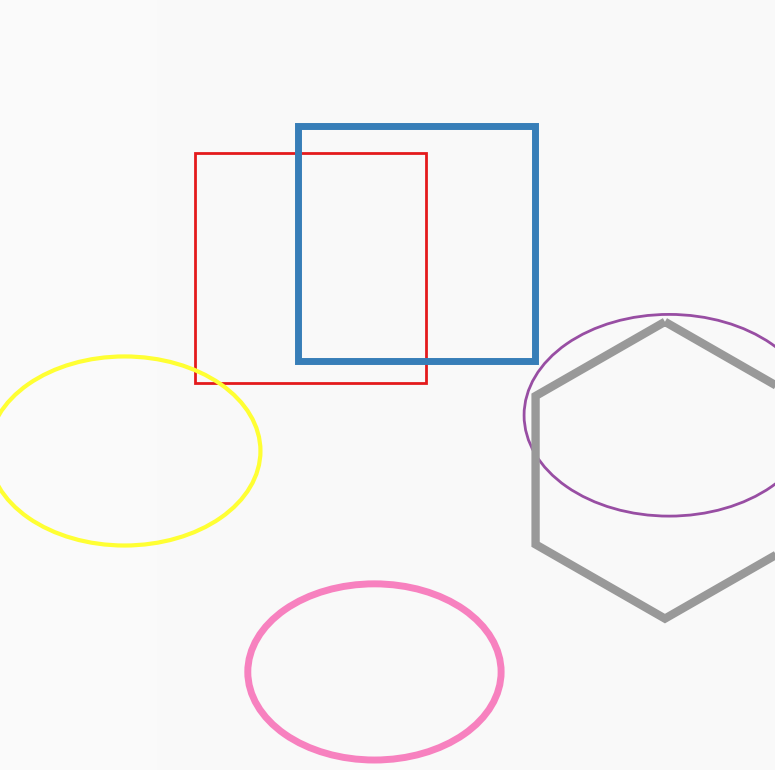[{"shape": "square", "thickness": 1, "radius": 0.74, "center": [0.4, 0.652]}, {"shape": "square", "thickness": 2.5, "radius": 0.76, "center": [0.537, 0.684]}, {"shape": "oval", "thickness": 1, "radius": 0.94, "center": [0.863, 0.461]}, {"shape": "oval", "thickness": 1.5, "radius": 0.88, "center": [0.161, 0.414]}, {"shape": "oval", "thickness": 2.5, "radius": 0.82, "center": [0.483, 0.127]}, {"shape": "hexagon", "thickness": 3, "radius": 0.96, "center": [0.858, 0.389]}]